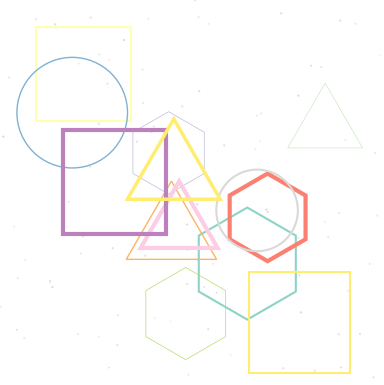[{"shape": "hexagon", "thickness": 1.5, "radius": 0.73, "center": [0.642, 0.315]}, {"shape": "square", "thickness": 1.5, "radius": 0.61, "center": [0.216, 0.808]}, {"shape": "hexagon", "thickness": 0.5, "radius": 0.54, "center": [0.438, 0.603]}, {"shape": "hexagon", "thickness": 3, "radius": 0.57, "center": [0.695, 0.435]}, {"shape": "circle", "thickness": 1, "radius": 0.72, "center": [0.188, 0.707]}, {"shape": "triangle", "thickness": 1, "radius": 0.68, "center": [0.445, 0.394]}, {"shape": "hexagon", "thickness": 0.5, "radius": 0.6, "center": [0.482, 0.186]}, {"shape": "triangle", "thickness": 3, "radius": 0.58, "center": [0.465, 0.414]}, {"shape": "circle", "thickness": 1.5, "radius": 0.53, "center": [0.668, 0.454]}, {"shape": "square", "thickness": 3, "radius": 0.67, "center": [0.298, 0.527]}, {"shape": "triangle", "thickness": 0.5, "radius": 0.56, "center": [0.844, 0.672]}, {"shape": "triangle", "thickness": 2.5, "radius": 0.7, "center": [0.451, 0.552]}, {"shape": "square", "thickness": 1.5, "radius": 0.66, "center": [0.777, 0.163]}]